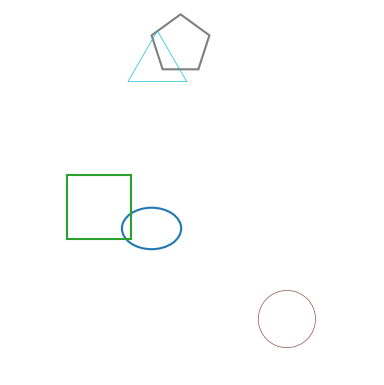[{"shape": "oval", "thickness": 1.5, "radius": 0.38, "center": [0.394, 0.407]}, {"shape": "square", "thickness": 1.5, "radius": 0.42, "center": [0.258, 0.463]}, {"shape": "circle", "thickness": 0.5, "radius": 0.37, "center": [0.745, 0.171]}, {"shape": "pentagon", "thickness": 1.5, "radius": 0.39, "center": [0.469, 0.884]}, {"shape": "triangle", "thickness": 0.5, "radius": 0.44, "center": [0.409, 0.832]}]